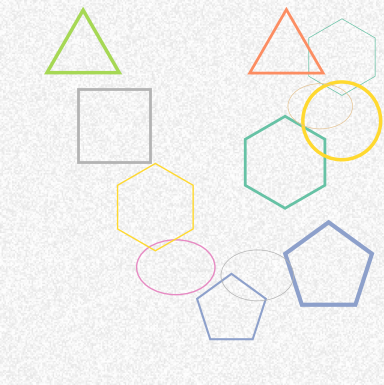[{"shape": "hexagon", "thickness": 2, "radius": 0.6, "center": [0.74, 0.578]}, {"shape": "hexagon", "thickness": 0.5, "radius": 0.5, "center": [0.888, 0.852]}, {"shape": "triangle", "thickness": 2, "radius": 0.55, "center": [0.744, 0.865]}, {"shape": "pentagon", "thickness": 3, "radius": 0.59, "center": [0.854, 0.304]}, {"shape": "pentagon", "thickness": 1.5, "radius": 0.47, "center": [0.601, 0.195]}, {"shape": "oval", "thickness": 1, "radius": 0.51, "center": [0.457, 0.306]}, {"shape": "triangle", "thickness": 2.5, "radius": 0.54, "center": [0.216, 0.865]}, {"shape": "hexagon", "thickness": 1, "radius": 0.57, "center": [0.404, 0.462]}, {"shape": "circle", "thickness": 2.5, "radius": 0.51, "center": [0.888, 0.686]}, {"shape": "oval", "thickness": 0.5, "radius": 0.42, "center": [0.832, 0.724]}, {"shape": "square", "thickness": 2, "radius": 0.47, "center": [0.296, 0.674]}, {"shape": "oval", "thickness": 0.5, "radius": 0.47, "center": [0.668, 0.285]}]